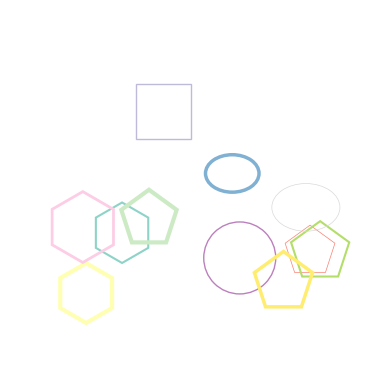[{"shape": "hexagon", "thickness": 1.5, "radius": 0.39, "center": [0.317, 0.395]}, {"shape": "hexagon", "thickness": 3, "radius": 0.39, "center": [0.224, 0.239]}, {"shape": "square", "thickness": 1, "radius": 0.35, "center": [0.425, 0.71]}, {"shape": "pentagon", "thickness": 0.5, "radius": 0.34, "center": [0.805, 0.347]}, {"shape": "oval", "thickness": 2.5, "radius": 0.35, "center": [0.603, 0.549]}, {"shape": "pentagon", "thickness": 1.5, "radius": 0.4, "center": [0.832, 0.346]}, {"shape": "hexagon", "thickness": 2, "radius": 0.46, "center": [0.215, 0.41]}, {"shape": "oval", "thickness": 0.5, "radius": 0.44, "center": [0.794, 0.461]}, {"shape": "circle", "thickness": 1, "radius": 0.47, "center": [0.623, 0.33]}, {"shape": "pentagon", "thickness": 3, "radius": 0.38, "center": [0.387, 0.432]}, {"shape": "pentagon", "thickness": 2.5, "radius": 0.4, "center": [0.736, 0.267]}]